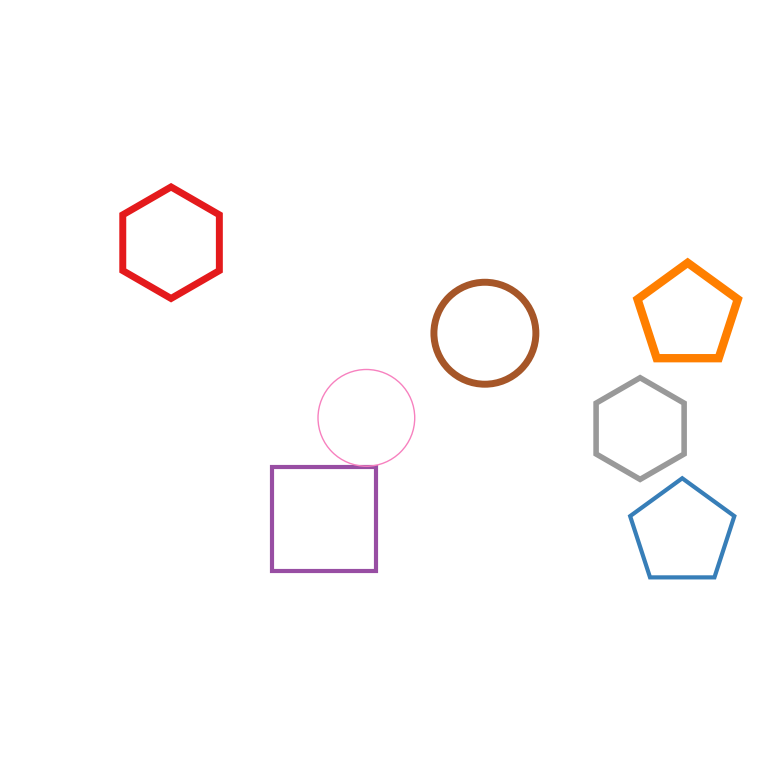[{"shape": "hexagon", "thickness": 2.5, "radius": 0.36, "center": [0.222, 0.685]}, {"shape": "pentagon", "thickness": 1.5, "radius": 0.36, "center": [0.886, 0.308]}, {"shape": "square", "thickness": 1.5, "radius": 0.34, "center": [0.421, 0.326]}, {"shape": "pentagon", "thickness": 3, "radius": 0.34, "center": [0.893, 0.59]}, {"shape": "circle", "thickness": 2.5, "radius": 0.33, "center": [0.63, 0.567]}, {"shape": "circle", "thickness": 0.5, "radius": 0.31, "center": [0.476, 0.457]}, {"shape": "hexagon", "thickness": 2, "radius": 0.33, "center": [0.831, 0.443]}]